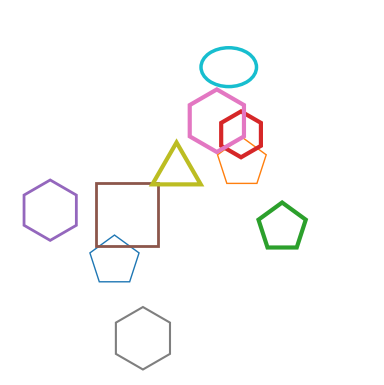[{"shape": "pentagon", "thickness": 1, "radius": 0.34, "center": [0.297, 0.322]}, {"shape": "pentagon", "thickness": 1, "radius": 0.33, "center": [0.628, 0.577]}, {"shape": "pentagon", "thickness": 3, "radius": 0.32, "center": [0.733, 0.409]}, {"shape": "hexagon", "thickness": 3, "radius": 0.3, "center": [0.626, 0.651]}, {"shape": "hexagon", "thickness": 2, "radius": 0.39, "center": [0.13, 0.454]}, {"shape": "square", "thickness": 2, "radius": 0.41, "center": [0.329, 0.443]}, {"shape": "hexagon", "thickness": 3, "radius": 0.41, "center": [0.563, 0.686]}, {"shape": "hexagon", "thickness": 1.5, "radius": 0.41, "center": [0.371, 0.121]}, {"shape": "triangle", "thickness": 3, "radius": 0.36, "center": [0.459, 0.557]}, {"shape": "oval", "thickness": 2.5, "radius": 0.36, "center": [0.594, 0.826]}]